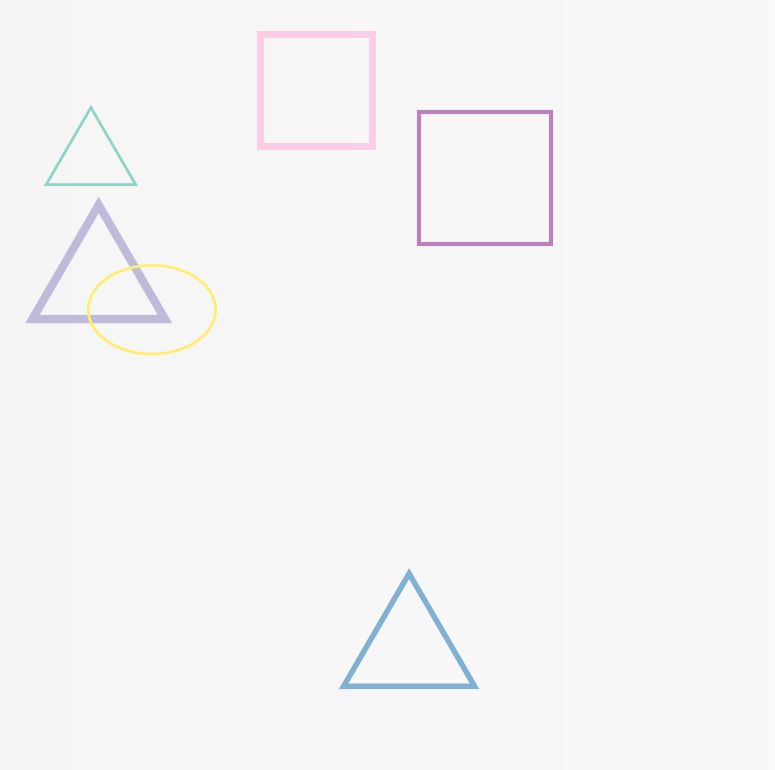[{"shape": "triangle", "thickness": 1, "radius": 0.33, "center": [0.117, 0.794]}, {"shape": "triangle", "thickness": 3, "radius": 0.49, "center": [0.127, 0.635]}, {"shape": "triangle", "thickness": 2, "radius": 0.49, "center": [0.528, 0.158]}, {"shape": "square", "thickness": 2.5, "radius": 0.36, "center": [0.408, 0.883]}, {"shape": "square", "thickness": 1.5, "radius": 0.43, "center": [0.626, 0.769]}, {"shape": "oval", "thickness": 1, "radius": 0.41, "center": [0.196, 0.598]}]